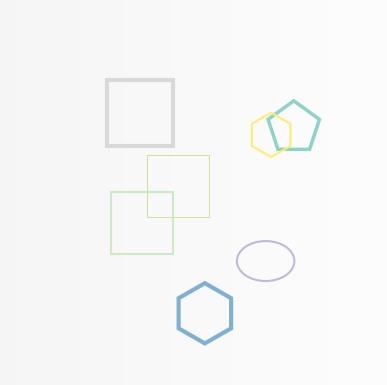[{"shape": "pentagon", "thickness": 2.5, "radius": 0.35, "center": [0.758, 0.668]}, {"shape": "oval", "thickness": 1.5, "radius": 0.37, "center": [0.685, 0.322]}, {"shape": "hexagon", "thickness": 3, "radius": 0.39, "center": [0.529, 0.186]}, {"shape": "square", "thickness": 0.5, "radius": 0.4, "center": [0.459, 0.517]}, {"shape": "square", "thickness": 3, "radius": 0.43, "center": [0.36, 0.707]}, {"shape": "square", "thickness": 1.5, "radius": 0.4, "center": [0.367, 0.42]}, {"shape": "hexagon", "thickness": 1.5, "radius": 0.29, "center": [0.7, 0.65]}]